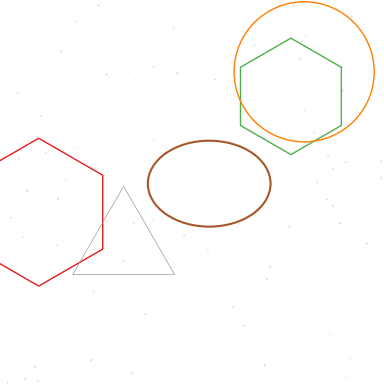[{"shape": "hexagon", "thickness": 1, "radius": 0.96, "center": [0.101, 0.449]}, {"shape": "hexagon", "thickness": 1, "radius": 0.76, "center": [0.756, 0.75]}, {"shape": "circle", "thickness": 1, "radius": 0.91, "center": [0.79, 0.813]}, {"shape": "oval", "thickness": 1.5, "radius": 0.8, "center": [0.543, 0.523]}, {"shape": "triangle", "thickness": 0.5, "radius": 0.76, "center": [0.321, 0.363]}]